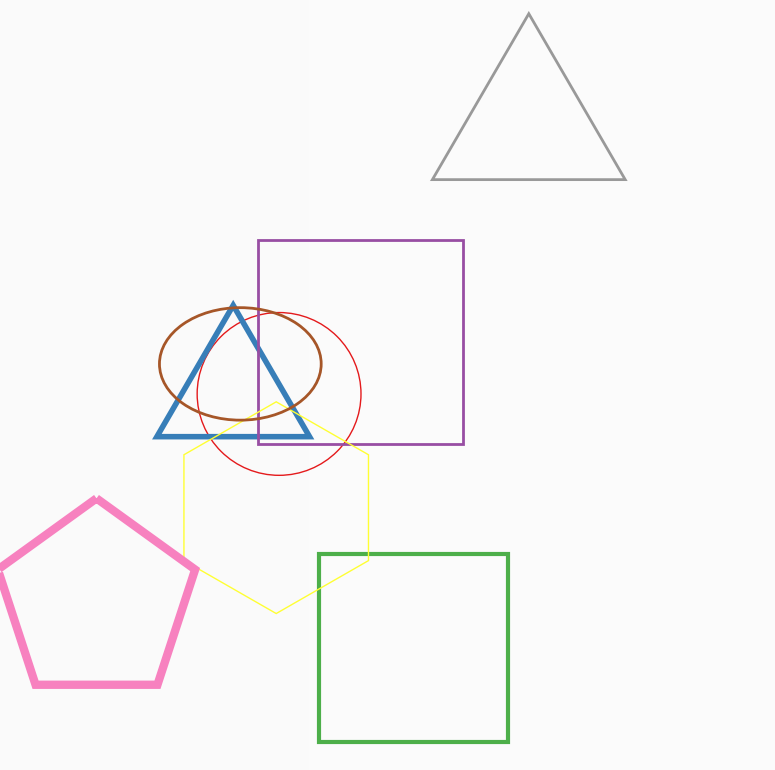[{"shape": "circle", "thickness": 0.5, "radius": 0.53, "center": [0.36, 0.488]}, {"shape": "triangle", "thickness": 2, "radius": 0.57, "center": [0.301, 0.49]}, {"shape": "square", "thickness": 1.5, "radius": 0.61, "center": [0.533, 0.158]}, {"shape": "square", "thickness": 1, "radius": 0.66, "center": [0.466, 0.556]}, {"shape": "hexagon", "thickness": 0.5, "radius": 0.69, "center": [0.356, 0.341]}, {"shape": "oval", "thickness": 1, "radius": 0.52, "center": [0.31, 0.527]}, {"shape": "pentagon", "thickness": 3, "radius": 0.67, "center": [0.125, 0.219]}, {"shape": "triangle", "thickness": 1, "radius": 0.72, "center": [0.682, 0.839]}]